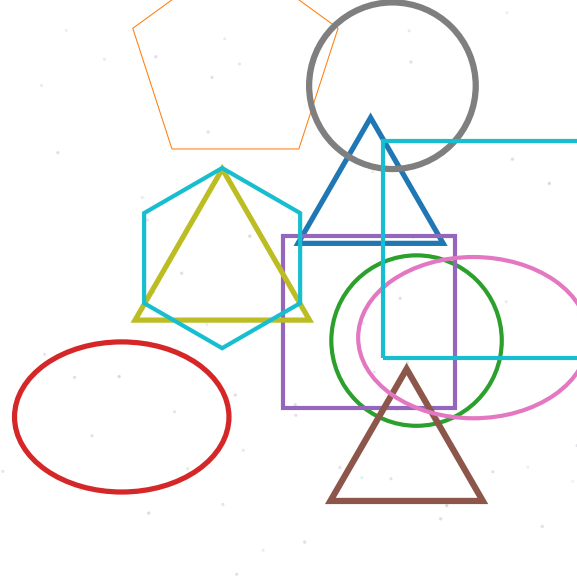[{"shape": "triangle", "thickness": 2.5, "radius": 0.73, "center": [0.642, 0.65]}, {"shape": "pentagon", "thickness": 0.5, "radius": 0.93, "center": [0.408, 0.892]}, {"shape": "circle", "thickness": 2, "radius": 0.74, "center": [0.721, 0.409]}, {"shape": "oval", "thickness": 2.5, "radius": 0.93, "center": [0.211, 0.277]}, {"shape": "square", "thickness": 2, "radius": 0.74, "center": [0.639, 0.442]}, {"shape": "triangle", "thickness": 3, "radius": 0.76, "center": [0.704, 0.208]}, {"shape": "oval", "thickness": 2, "radius": 1.0, "center": [0.82, 0.414]}, {"shape": "circle", "thickness": 3, "radius": 0.72, "center": [0.68, 0.851]}, {"shape": "triangle", "thickness": 2.5, "radius": 0.87, "center": [0.385, 0.532]}, {"shape": "hexagon", "thickness": 2, "radius": 0.78, "center": [0.385, 0.552]}, {"shape": "square", "thickness": 2, "radius": 0.94, "center": [0.852, 0.567]}]